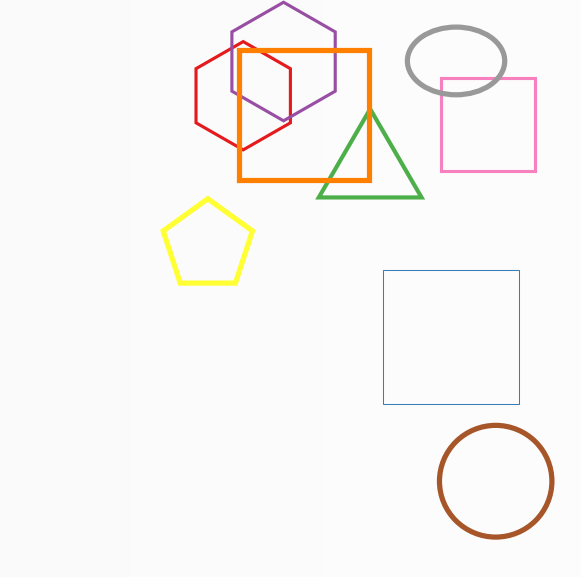[{"shape": "hexagon", "thickness": 1.5, "radius": 0.47, "center": [0.418, 0.833]}, {"shape": "square", "thickness": 0.5, "radius": 0.58, "center": [0.776, 0.416]}, {"shape": "triangle", "thickness": 2, "radius": 0.51, "center": [0.637, 0.708]}, {"shape": "hexagon", "thickness": 1.5, "radius": 0.51, "center": [0.488, 0.893]}, {"shape": "square", "thickness": 2.5, "radius": 0.56, "center": [0.523, 0.8]}, {"shape": "pentagon", "thickness": 2.5, "radius": 0.4, "center": [0.358, 0.574]}, {"shape": "circle", "thickness": 2.5, "radius": 0.48, "center": [0.853, 0.166]}, {"shape": "square", "thickness": 1.5, "radius": 0.4, "center": [0.84, 0.783]}, {"shape": "oval", "thickness": 2.5, "radius": 0.42, "center": [0.785, 0.894]}]